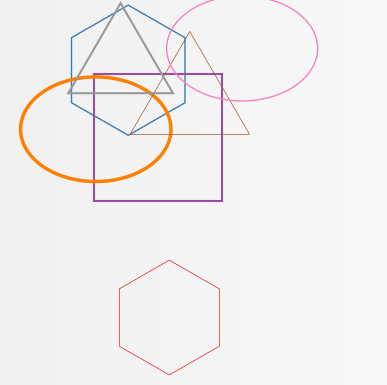[{"shape": "hexagon", "thickness": 0.5, "radius": 0.75, "center": [0.437, 0.175]}, {"shape": "hexagon", "thickness": 1, "radius": 0.85, "center": [0.331, 0.818]}, {"shape": "square", "thickness": 1.5, "radius": 0.83, "center": [0.408, 0.643]}, {"shape": "oval", "thickness": 2.5, "radius": 0.97, "center": [0.247, 0.664]}, {"shape": "triangle", "thickness": 0.5, "radius": 0.89, "center": [0.49, 0.74]}, {"shape": "oval", "thickness": 1, "radius": 0.97, "center": [0.625, 0.874]}, {"shape": "triangle", "thickness": 1.5, "radius": 0.78, "center": [0.311, 0.836]}]